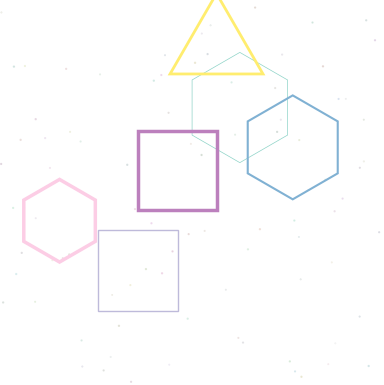[{"shape": "hexagon", "thickness": 0.5, "radius": 0.72, "center": [0.623, 0.721]}, {"shape": "square", "thickness": 1, "radius": 0.52, "center": [0.359, 0.298]}, {"shape": "hexagon", "thickness": 1.5, "radius": 0.67, "center": [0.76, 0.617]}, {"shape": "hexagon", "thickness": 2.5, "radius": 0.54, "center": [0.155, 0.427]}, {"shape": "square", "thickness": 2.5, "radius": 0.51, "center": [0.462, 0.557]}, {"shape": "triangle", "thickness": 2, "radius": 0.7, "center": [0.562, 0.878]}]